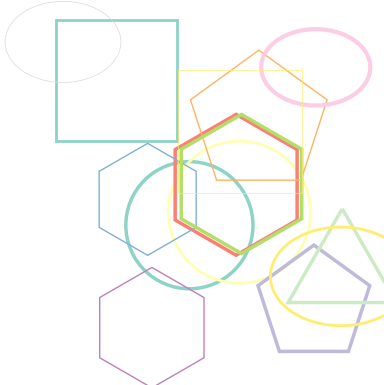[{"shape": "circle", "thickness": 2.5, "radius": 0.83, "center": [0.492, 0.415]}, {"shape": "square", "thickness": 2, "radius": 0.79, "center": [0.303, 0.79]}, {"shape": "circle", "thickness": 2, "radius": 0.92, "center": [0.622, 0.449]}, {"shape": "pentagon", "thickness": 2.5, "radius": 0.76, "center": [0.815, 0.211]}, {"shape": "hexagon", "thickness": 2.5, "radius": 0.91, "center": [0.613, 0.52]}, {"shape": "hexagon", "thickness": 1, "radius": 0.73, "center": [0.384, 0.482]}, {"shape": "pentagon", "thickness": 1, "radius": 0.93, "center": [0.672, 0.683]}, {"shape": "hexagon", "thickness": 2.5, "radius": 0.9, "center": [0.627, 0.522]}, {"shape": "oval", "thickness": 3, "radius": 0.71, "center": [0.82, 0.825]}, {"shape": "oval", "thickness": 0.5, "radius": 0.75, "center": [0.164, 0.891]}, {"shape": "hexagon", "thickness": 1, "radius": 0.78, "center": [0.394, 0.149]}, {"shape": "triangle", "thickness": 2.5, "radius": 0.81, "center": [0.889, 0.295]}, {"shape": "square", "thickness": 0.5, "radius": 0.8, "center": [0.623, 0.658]}, {"shape": "oval", "thickness": 2, "radius": 0.92, "center": [0.886, 0.282]}]